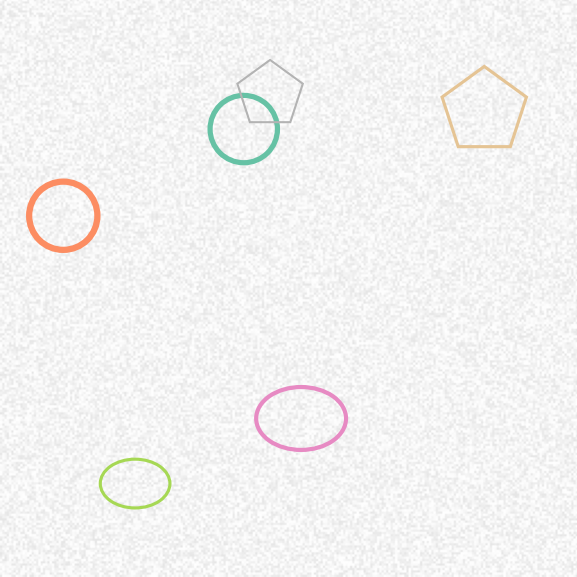[{"shape": "circle", "thickness": 2.5, "radius": 0.29, "center": [0.422, 0.776]}, {"shape": "circle", "thickness": 3, "radius": 0.3, "center": [0.11, 0.626]}, {"shape": "oval", "thickness": 2, "radius": 0.39, "center": [0.521, 0.274]}, {"shape": "oval", "thickness": 1.5, "radius": 0.3, "center": [0.234, 0.162]}, {"shape": "pentagon", "thickness": 1.5, "radius": 0.38, "center": [0.839, 0.807]}, {"shape": "pentagon", "thickness": 1, "radius": 0.3, "center": [0.468, 0.836]}]